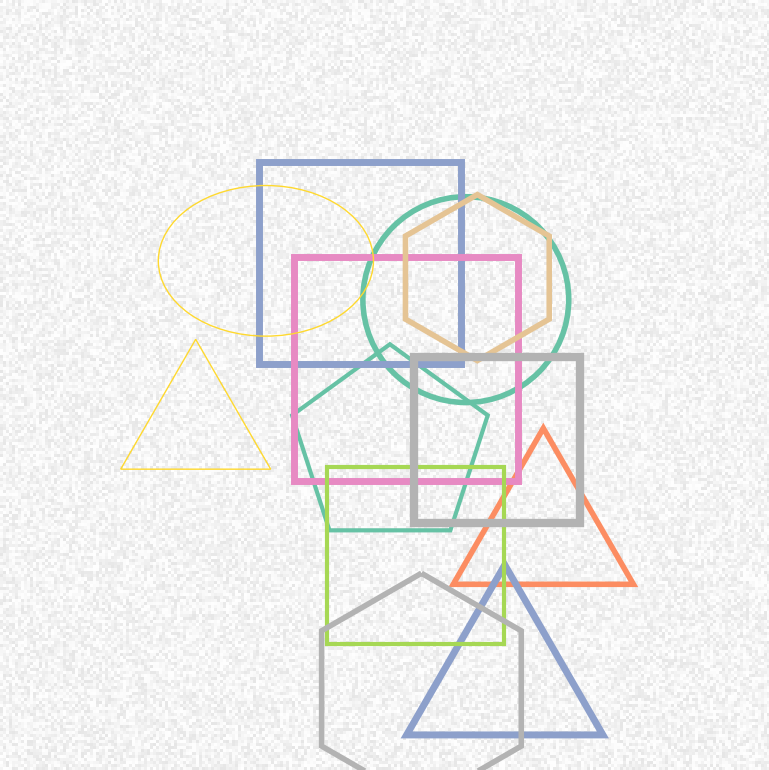[{"shape": "circle", "thickness": 2, "radius": 0.67, "center": [0.605, 0.611]}, {"shape": "pentagon", "thickness": 1.5, "radius": 0.67, "center": [0.506, 0.419]}, {"shape": "triangle", "thickness": 2, "radius": 0.68, "center": [0.706, 0.309]}, {"shape": "square", "thickness": 2.5, "radius": 0.66, "center": [0.467, 0.659]}, {"shape": "triangle", "thickness": 2.5, "radius": 0.74, "center": [0.656, 0.119]}, {"shape": "square", "thickness": 2.5, "radius": 0.73, "center": [0.527, 0.521]}, {"shape": "square", "thickness": 1.5, "radius": 0.57, "center": [0.539, 0.279]}, {"shape": "oval", "thickness": 0.5, "radius": 0.7, "center": [0.345, 0.661]}, {"shape": "triangle", "thickness": 0.5, "radius": 0.56, "center": [0.254, 0.447]}, {"shape": "hexagon", "thickness": 2, "radius": 0.54, "center": [0.62, 0.64]}, {"shape": "hexagon", "thickness": 2, "radius": 0.75, "center": [0.547, 0.106]}, {"shape": "square", "thickness": 3, "radius": 0.54, "center": [0.645, 0.429]}]